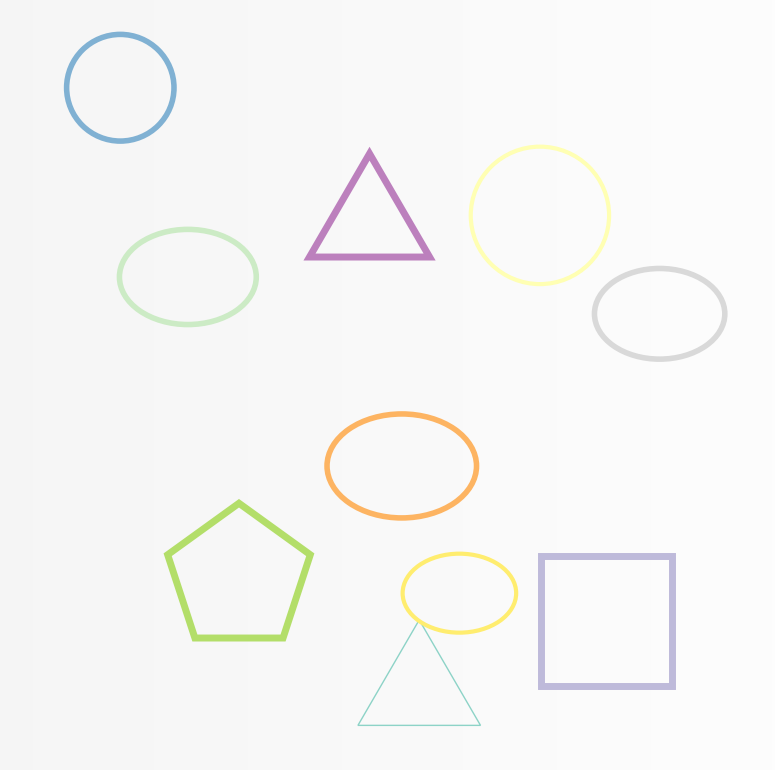[{"shape": "triangle", "thickness": 0.5, "radius": 0.46, "center": [0.541, 0.104]}, {"shape": "circle", "thickness": 1.5, "radius": 0.45, "center": [0.697, 0.72]}, {"shape": "square", "thickness": 2.5, "radius": 0.42, "center": [0.782, 0.193]}, {"shape": "circle", "thickness": 2, "radius": 0.35, "center": [0.155, 0.886]}, {"shape": "oval", "thickness": 2, "radius": 0.48, "center": [0.518, 0.395]}, {"shape": "pentagon", "thickness": 2.5, "radius": 0.48, "center": [0.308, 0.25]}, {"shape": "oval", "thickness": 2, "radius": 0.42, "center": [0.851, 0.592]}, {"shape": "triangle", "thickness": 2.5, "radius": 0.45, "center": [0.477, 0.711]}, {"shape": "oval", "thickness": 2, "radius": 0.44, "center": [0.242, 0.64]}, {"shape": "oval", "thickness": 1.5, "radius": 0.37, "center": [0.593, 0.23]}]